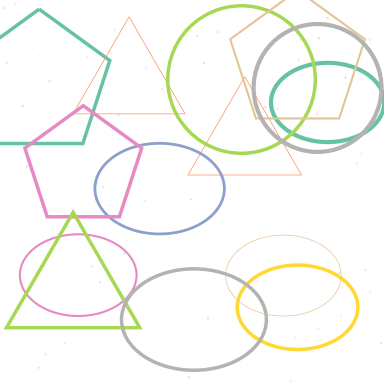[{"shape": "oval", "thickness": 3, "radius": 0.74, "center": [0.851, 0.734]}, {"shape": "pentagon", "thickness": 2.5, "radius": 0.96, "center": [0.102, 0.783]}, {"shape": "triangle", "thickness": 0.5, "radius": 0.85, "center": [0.636, 0.631]}, {"shape": "triangle", "thickness": 0.5, "radius": 0.84, "center": [0.335, 0.788]}, {"shape": "oval", "thickness": 2, "radius": 0.84, "center": [0.415, 0.51]}, {"shape": "oval", "thickness": 1.5, "radius": 0.76, "center": [0.203, 0.285]}, {"shape": "pentagon", "thickness": 2.5, "radius": 0.8, "center": [0.216, 0.566]}, {"shape": "triangle", "thickness": 2.5, "radius": 1.0, "center": [0.19, 0.249]}, {"shape": "circle", "thickness": 2.5, "radius": 0.96, "center": [0.627, 0.793]}, {"shape": "oval", "thickness": 2.5, "radius": 0.78, "center": [0.773, 0.202]}, {"shape": "pentagon", "thickness": 1.5, "radius": 0.92, "center": [0.773, 0.841]}, {"shape": "oval", "thickness": 0.5, "radius": 0.75, "center": [0.736, 0.284]}, {"shape": "oval", "thickness": 2.5, "radius": 0.94, "center": [0.504, 0.17]}, {"shape": "circle", "thickness": 3, "radius": 0.83, "center": [0.825, 0.772]}]